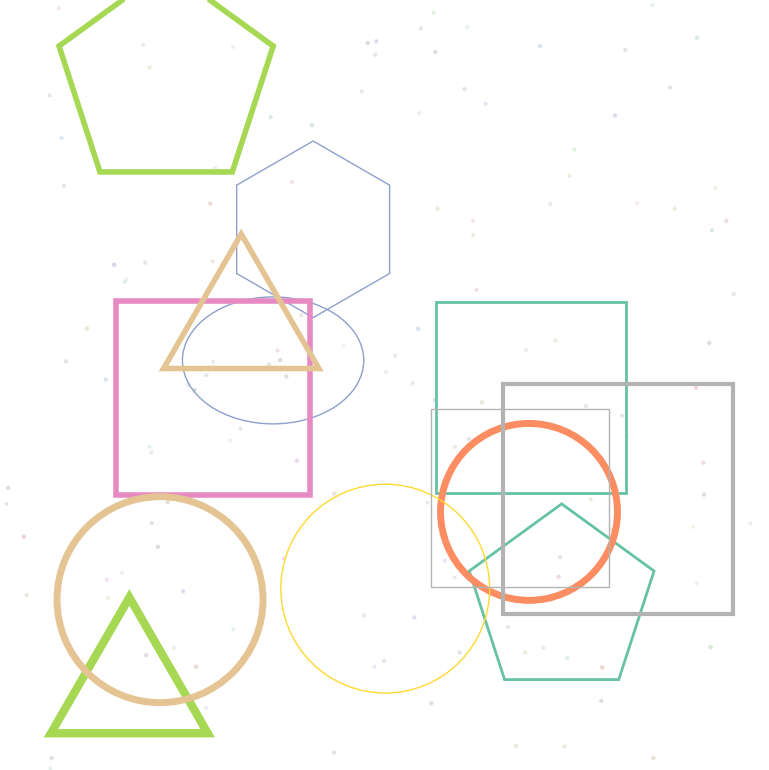[{"shape": "pentagon", "thickness": 1, "radius": 0.63, "center": [0.729, 0.219]}, {"shape": "square", "thickness": 1, "radius": 0.62, "center": [0.69, 0.484]}, {"shape": "circle", "thickness": 2.5, "radius": 0.57, "center": [0.687, 0.335]}, {"shape": "oval", "thickness": 0.5, "radius": 0.59, "center": [0.355, 0.532]}, {"shape": "hexagon", "thickness": 0.5, "radius": 0.57, "center": [0.407, 0.702]}, {"shape": "square", "thickness": 2, "radius": 0.63, "center": [0.277, 0.483]}, {"shape": "pentagon", "thickness": 2, "radius": 0.73, "center": [0.216, 0.895]}, {"shape": "triangle", "thickness": 3, "radius": 0.59, "center": [0.168, 0.107]}, {"shape": "circle", "thickness": 0.5, "radius": 0.68, "center": [0.5, 0.236]}, {"shape": "triangle", "thickness": 2, "radius": 0.58, "center": [0.313, 0.58]}, {"shape": "circle", "thickness": 2.5, "radius": 0.67, "center": [0.208, 0.221]}, {"shape": "square", "thickness": 0.5, "radius": 0.58, "center": [0.676, 0.354]}, {"shape": "square", "thickness": 1.5, "radius": 0.75, "center": [0.803, 0.352]}]